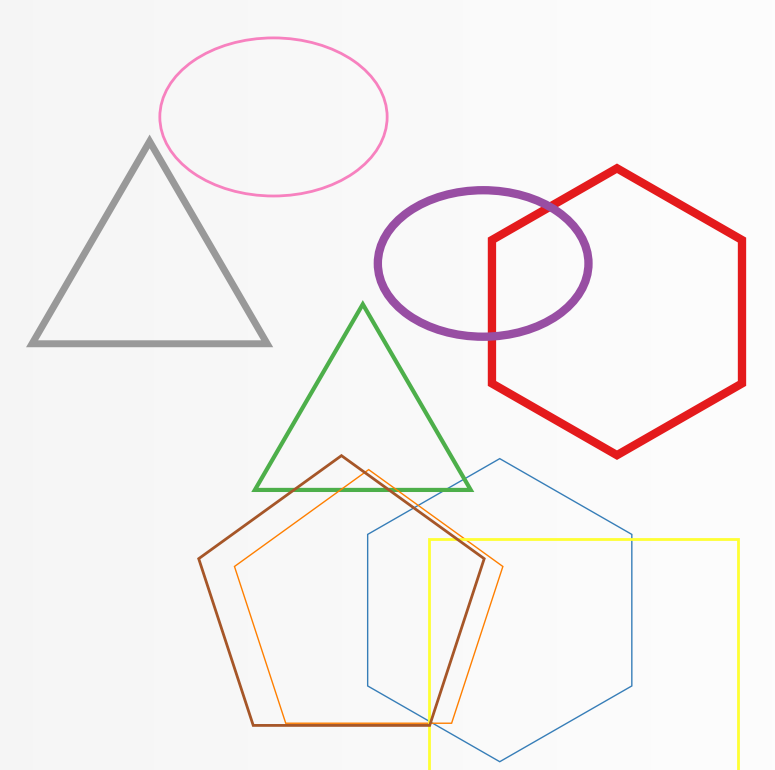[{"shape": "hexagon", "thickness": 3, "radius": 0.93, "center": [0.796, 0.595]}, {"shape": "hexagon", "thickness": 0.5, "radius": 0.98, "center": [0.645, 0.208]}, {"shape": "triangle", "thickness": 1.5, "radius": 0.8, "center": [0.468, 0.444]}, {"shape": "oval", "thickness": 3, "radius": 0.68, "center": [0.623, 0.658]}, {"shape": "pentagon", "thickness": 0.5, "radius": 0.91, "center": [0.476, 0.208]}, {"shape": "square", "thickness": 1, "radius": 1.0, "center": [0.752, 0.101]}, {"shape": "pentagon", "thickness": 1, "radius": 0.97, "center": [0.441, 0.215]}, {"shape": "oval", "thickness": 1, "radius": 0.73, "center": [0.353, 0.848]}, {"shape": "triangle", "thickness": 2.5, "radius": 0.88, "center": [0.193, 0.641]}]